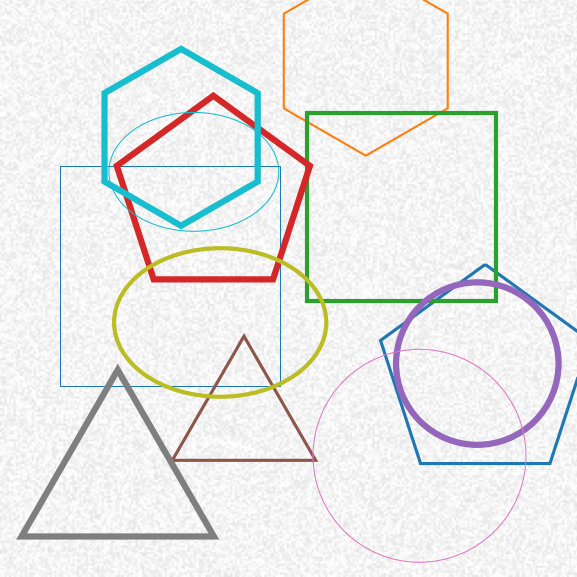[{"shape": "square", "thickness": 0.5, "radius": 0.95, "center": [0.294, 0.521]}, {"shape": "pentagon", "thickness": 1.5, "radius": 0.95, "center": [0.84, 0.351]}, {"shape": "hexagon", "thickness": 1, "radius": 0.82, "center": [0.633, 0.893]}, {"shape": "square", "thickness": 2, "radius": 0.82, "center": [0.695, 0.641]}, {"shape": "pentagon", "thickness": 3, "radius": 0.88, "center": [0.369, 0.658]}, {"shape": "circle", "thickness": 3, "radius": 0.7, "center": [0.826, 0.37]}, {"shape": "triangle", "thickness": 1.5, "radius": 0.72, "center": [0.422, 0.274]}, {"shape": "circle", "thickness": 0.5, "radius": 0.92, "center": [0.726, 0.21]}, {"shape": "triangle", "thickness": 3, "radius": 0.96, "center": [0.204, 0.166]}, {"shape": "oval", "thickness": 2, "radius": 0.92, "center": [0.381, 0.441]}, {"shape": "hexagon", "thickness": 3, "radius": 0.77, "center": [0.314, 0.761]}, {"shape": "oval", "thickness": 0.5, "radius": 0.74, "center": [0.336, 0.702]}]